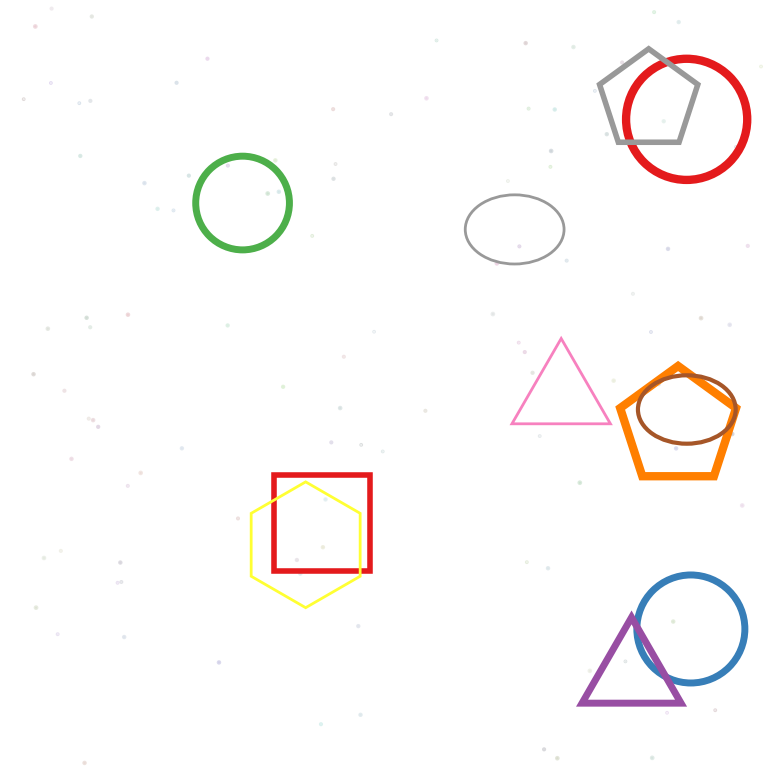[{"shape": "square", "thickness": 2, "radius": 0.31, "center": [0.418, 0.321]}, {"shape": "circle", "thickness": 3, "radius": 0.39, "center": [0.892, 0.845]}, {"shape": "circle", "thickness": 2.5, "radius": 0.35, "center": [0.897, 0.183]}, {"shape": "circle", "thickness": 2.5, "radius": 0.3, "center": [0.315, 0.736]}, {"shape": "triangle", "thickness": 2.5, "radius": 0.37, "center": [0.82, 0.124]}, {"shape": "pentagon", "thickness": 3, "radius": 0.4, "center": [0.881, 0.446]}, {"shape": "hexagon", "thickness": 1, "radius": 0.41, "center": [0.397, 0.292]}, {"shape": "oval", "thickness": 1.5, "radius": 0.32, "center": [0.892, 0.468]}, {"shape": "triangle", "thickness": 1, "radius": 0.37, "center": [0.729, 0.487]}, {"shape": "oval", "thickness": 1, "radius": 0.32, "center": [0.668, 0.702]}, {"shape": "pentagon", "thickness": 2, "radius": 0.34, "center": [0.842, 0.87]}]